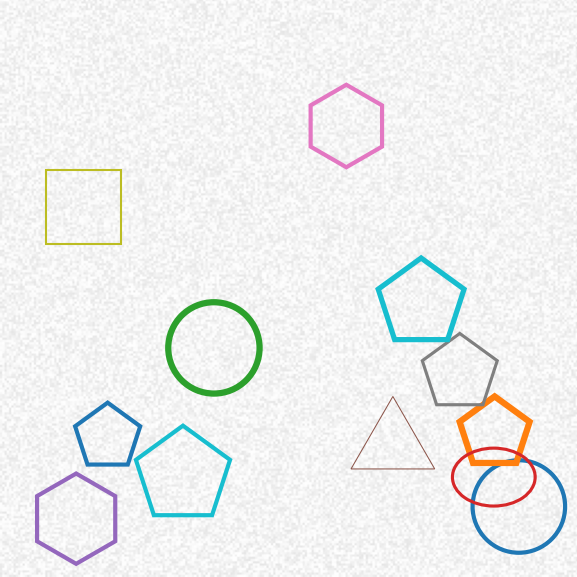[{"shape": "pentagon", "thickness": 2, "radius": 0.3, "center": [0.186, 0.243]}, {"shape": "circle", "thickness": 2, "radius": 0.4, "center": [0.898, 0.122]}, {"shape": "pentagon", "thickness": 3, "radius": 0.32, "center": [0.856, 0.249]}, {"shape": "circle", "thickness": 3, "radius": 0.4, "center": [0.37, 0.397]}, {"shape": "oval", "thickness": 1.5, "radius": 0.36, "center": [0.855, 0.173]}, {"shape": "hexagon", "thickness": 2, "radius": 0.39, "center": [0.132, 0.101]}, {"shape": "triangle", "thickness": 0.5, "radius": 0.42, "center": [0.68, 0.229]}, {"shape": "hexagon", "thickness": 2, "radius": 0.36, "center": [0.6, 0.781]}, {"shape": "pentagon", "thickness": 1.5, "radius": 0.34, "center": [0.796, 0.353]}, {"shape": "square", "thickness": 1, "radius": 0.32, "center": [0.145, 0.64]}, {"shape": "pentagon", "thickness": 2, "radius": 0.43, "center": [0.317, 0.176]}, {"shape": "pentagon", "thickness": 2.5, "radius": 0.39, "center": [0.729, 0.474]}]